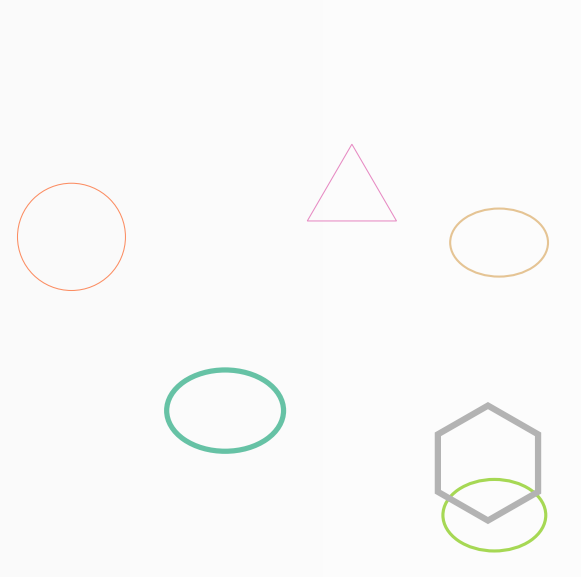[{"shape": "oval", "thickness": 2.5, "radius": 0.5, "center": [0.387, 0.288]}, {"shape": "circle", "thickness": 0.5, "radius": 0.46, "center": [0.123, 0.589]}, {"shape": "triangle", "thickness": 0.5, "radius": 0.44, "center": [0.605, 0.661]}, {"shape": "oval", "thickness": 1.5, "radius": 0.44, "center": [0.85, 0.107]}, {"shape": "oval", "thickness": 1, "radius": 0.42, "center": [0.859, 0.579]}, {"shape": "hexagon", "thickness": 3, "radius": 0.5, "center": [0.84, 0.197]}]